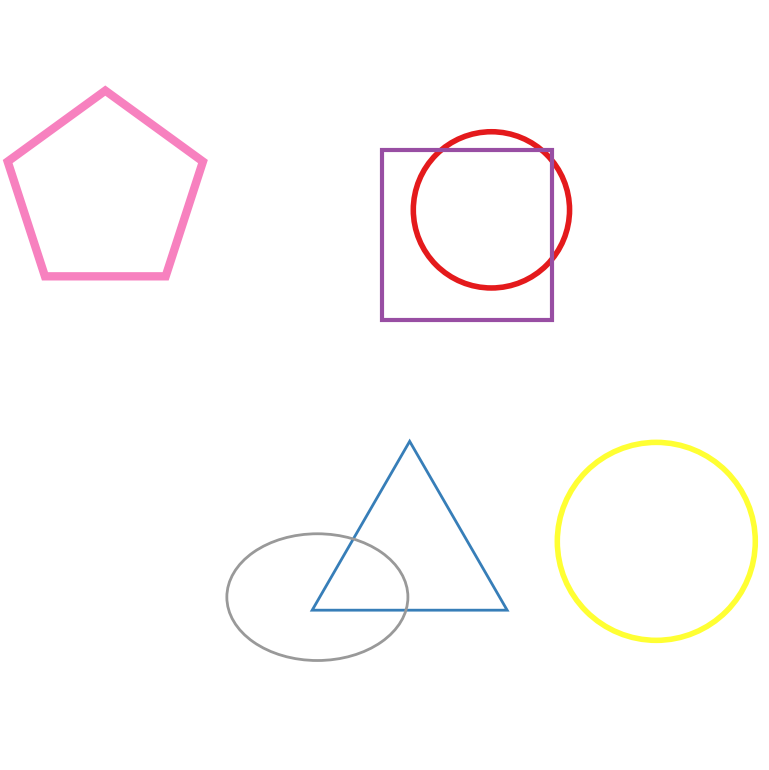[{"shape": "circle", "thickness": 2, "radius": 0.51, "center": [0.638, 0.727]}, {"shape": "triangle", "thickness": 1, "radius": 0.73, "center": [0.532, 0.281]}, {"shape": "square", "thickness": 1.5, "radius": 0.55, "center": [0.606, 0.695]}, {"shape": "circle", "thickness": 2, "radius": 0.64, "center": [0.852, 0.297]}, {"shape": "pentagon", "thickness": 3, "radius": 0.67, "center": [0.137, 0.749]}, {"shape": "oval", "thickness": 1, "radius": 0.59, "center": [0.412, 0.224]}]